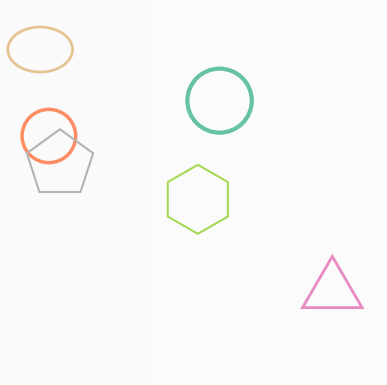[{"shape": "circle", "thickness": 3, "radius": 0.42, "center": [0.567, 0.739]}, {"shape": "circle", "thickness": 2.5, "radius": 0.35, "center": [0.126, 0.647]}, {"shape": "triangle", "thickness": 2, "radius": 0.44, "center": [0.858, 0.245]}, {"shape": "hexagon", "thickness": 1.5, "radius": 0.45, "center": [0.511, 0.482]}, {"shape": "oval", "thickness": 2, "radius": 0.42, "center": [0.104, 0.871]}, {"shape": "pentagon", "thickness": 1.5, "radius": 0.45, "center": [0.155, 0.574]}]